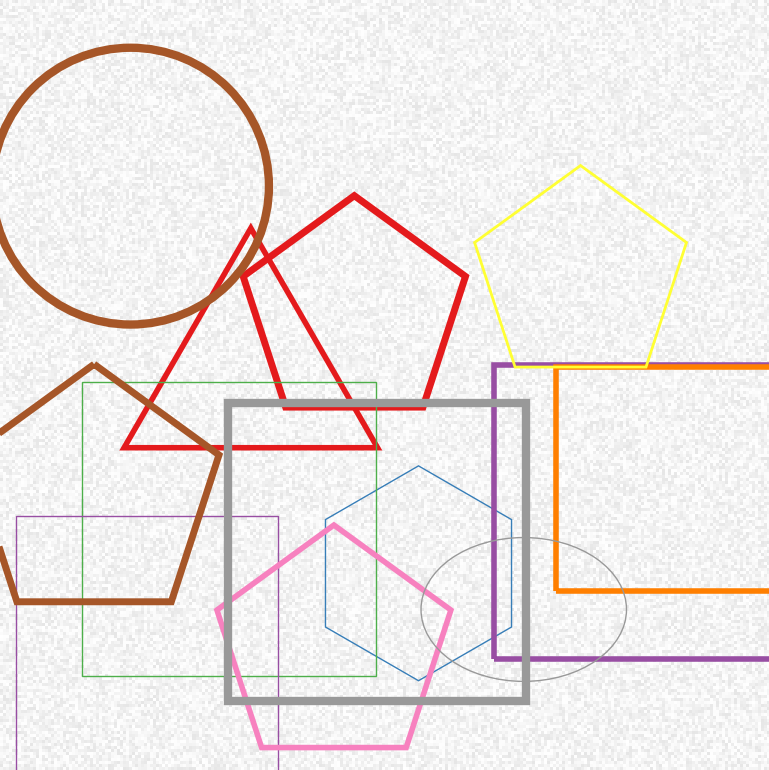[{"shape": "pentagon", "thickness": 2.5, "radius": 0.76, "center": [0.46, 0.594]}, {"shape": "triangle", "thickness": 2, "radius": 0.95, "center": [0.326, 0.514]}, {"shape": "hexagon", "thickness": 0.5, "radius": 0.7, "center": [0.544, 0.255]}, {"shape": "square", "thickness": 0.5, "radius": 0.95, "center": [0.297, 0.312]}, {"shape": "square", "thickness": 2, "radius": 0.95, "center": [0.832, 0.336]}, {"shape": "square", "thickness": 0.5, "radius": 0.85, "center": [0.191, 0.16]}, {"shape": "square", "thickness": 2, "radius": 0.73, "center": [0.868, 0.378]}, {"shape": "pentagon", "thickness": 1, "radius": 0.72, "center": [0.754, 0.64]}, {"shape": "pentagon", "thickness": 2.5, "radius": 0.85, "center": [0.122, 0.356]}, {"shape": "circle", "thickness": 3, "radius": 0.9, "center": [0.17, 0.758]}, {"shape": "pentagon", "thickness": 2, "radius": 0.8, "center": [0.434, 0.158]}, {"shape": "oval", "thickness": 0.5, "radius": 0.67, "center": [0.68, 0.208]}, {"shape": "square", "thickness": 3, "radius": 0.97, "center": [0.49, 0.283]}]